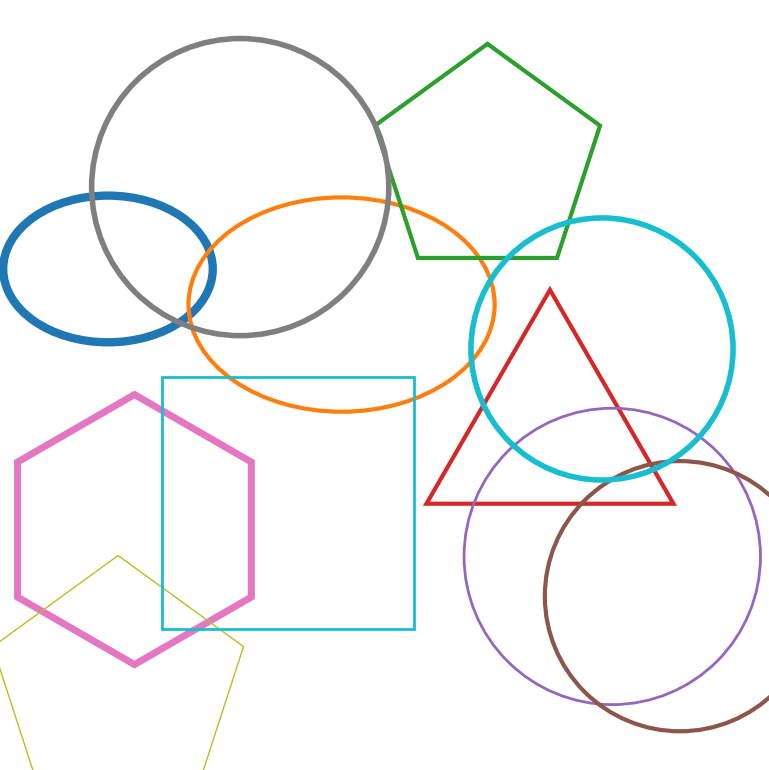[{"shape": "oval", "thickness": 3, "radius": 0.68, "center": [0.14, 0.651]}, {"shape": "oval", "thickness": 1.5, "radius": 0.99, "center": [0.444, 0.604]}, {"shape": "pentagon", "thickness": 1.5, "radius": 0.77, "center": [0.633, 0.789]}, {"shape": "triangle", "thickness": 1.5, "radius": 0.93, "center": [0.714, 0.438]}, {"shape": "circle", "thickness": 1, "radius": 0.96, "center": [0.795, 0.277]}, {"shape": "circle", "thickness": 1.5, "radius": 0.88, "center": [0.883, 0.226]}, {"shape": "hexagon", "thickness": 2.5, "radius": 0.88, "center": [0.175, 0.312]}, {"shape": "circle", "thickness": 2, "radius": 0.96, "center": [0.312, 0.757]}, {"shape": "pentagon", "thickness": 0.5, "radius": 0.86, "center": [0.153, 0.107]}, {"shape": "square", "thickness": 1, "radius": 0.82, "center": [0.374, 0.347]}, {"shape": "circle", "thickness": 2, "radius": 0.85, "center": [0.782, 0.547]}]